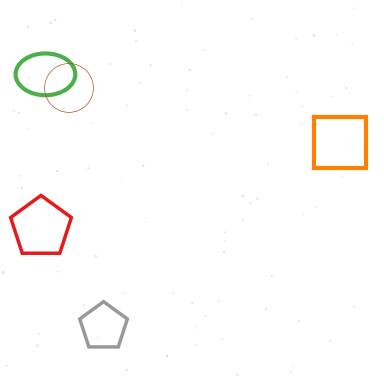[{"shape": "pentagon", "thickness": 2.5, "radius": 0.41, "center": [0.107, 0.409]}, {"shape": "oval", "thickness": 3, "radius": 0.39, "center": [0.118, 0.807]}, {"shape": "square", "thickness": 3, "radius": 0.34, "center": [0.882, 0.63]}, {"shape": "circle", "thickness": 0.5, "radius": 0.32, "center": [0.179, 0.772]}, {"shape": "pentagon", "thickness": 2.5, "radius": 0.32, "center": [0.269, 0.151]}]